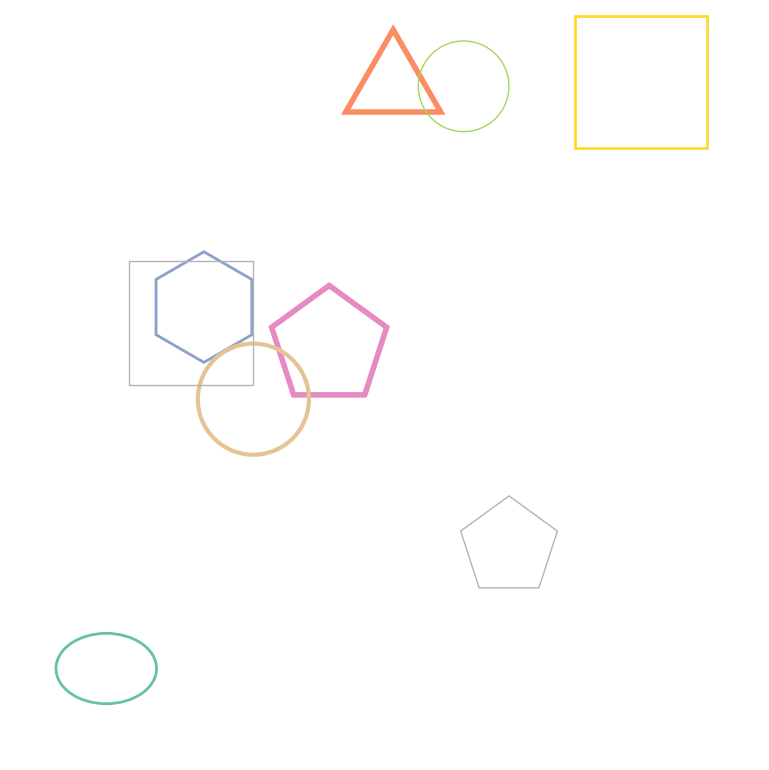[{"shape": "oval", "thickness": 1, "radius": 0.33, "center": [0.138, 0.132]}, {"shape": "triangle", "thickness": 2, "radius": 0.36, "center": [0.511, 0.89]}, {"shape": "hexagon", "thickness": 1, "radius": 0.36, "center": [0.265, 0.601]}, {"shape": "pentagon", "thickness": 2, "radius": 0.39, "center": [0.427, 0.551]}, {"shape": "circle", "thickness": 0.5, "radius": 0.29, "center": [0.602, 0.888]}, {"shape": "square", "thickness": 1, "radius": 0.43, "center": [0.833, 0.894]}, {"shape": "circle", "thickness": 1.5, "radius": 0.36, "center": [0.329, 0.482]}, {"shape": "square", "thickness": 0.5, "radius": 0.4, "center": [0.248, 0.58]}, {"shape": "pentagon", "thickness": 0.5, "radius": 0.33, "center": [0.661, 0.29]}]